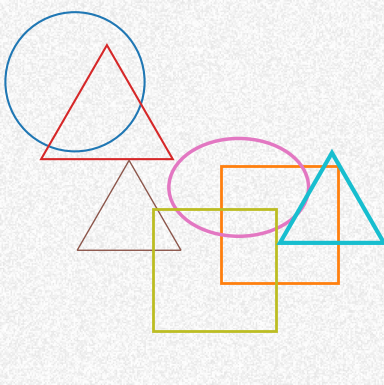[{"shape": "circle", "thickness": 1.5, "radius": 0.9, "center": [0.195, 0.788]}, {"shape": "square", "thickness": 2, "radius": 0.76, "center": [0.727, 0.416]}, {"shape": "triangle", "thickness": 1.5, "radius": 0.99, "center": [0.278, 0.685]}, {"shape": "triangle", "thickness": 1, "radius": 0.78, "center": [0.335, 0.428]}, {"shape": "oval", "thickness": 2.5, "radius": 0.91, "center": [0.62, 0.513]}, {"shape": "square", "thickness": 2, "radius": 0.79, "center": [0.557, 0.3]}, {"shape": "triangle", "thickness": 3, "radius": 0.78, "center": [0.862, 0.447]}]